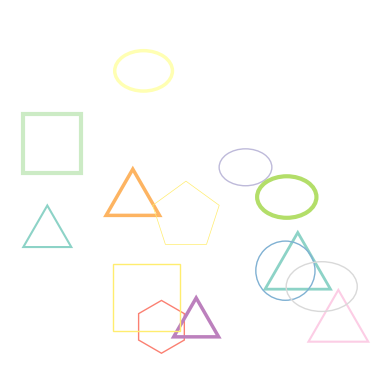[{"shape": "triangle", "thickness": 1.5, "radius": 0.36, "center": [0.123, 0.394]}, {"shape": "triangle", "thickness": 2, "radius": 0.49, "center": [0.773, 0.298]}, {"shape": "oval", "thickness": 2.5, "radius": 0.37, "center": [0.373, 0.816]}, {"shape": "oval", "thickness": 1, "radius": 0.34, "center": [0.638, 0.565]}, {"shape": "hexagon", "thickness": 1, "radius": 0.34, "center": [0.419, 0.151]}, {"shape": "circle", "thickness": 1, "radius": 0.38, "center": [0.741, 0.297]}, {"shape": "triangle", "thickness": 2.5, "radius": 0.4, "center": [0.345, 0.481]}, {"shape": "oval", "thickness": 3, "radius": 0.39, "center": [0.745, 0.488]}, {"shape": "triangle", "thickness": 1.5, "radius": 0.45, "center": [0.879, 0.157]}, {"shape": "oval", "thickness": 1, "radius": 0.46, "center": [0.836, 0.256]}, {"shape": "triangle", "thickness": 2.5, "radius": 0.34, "center": [0.51, 0.159]}, {"shape": "square", "thickness": 3, "radius": 0.38, "center": [0.135, 0.627]}, {"shape": "square", "thickness": 1, "radius": 0.44, "center": [0.379, 0.228]}, {"shape": "pentagon", "thickness": 0.5, "radius": 0.45, "center": [0.483, 0.439]}]